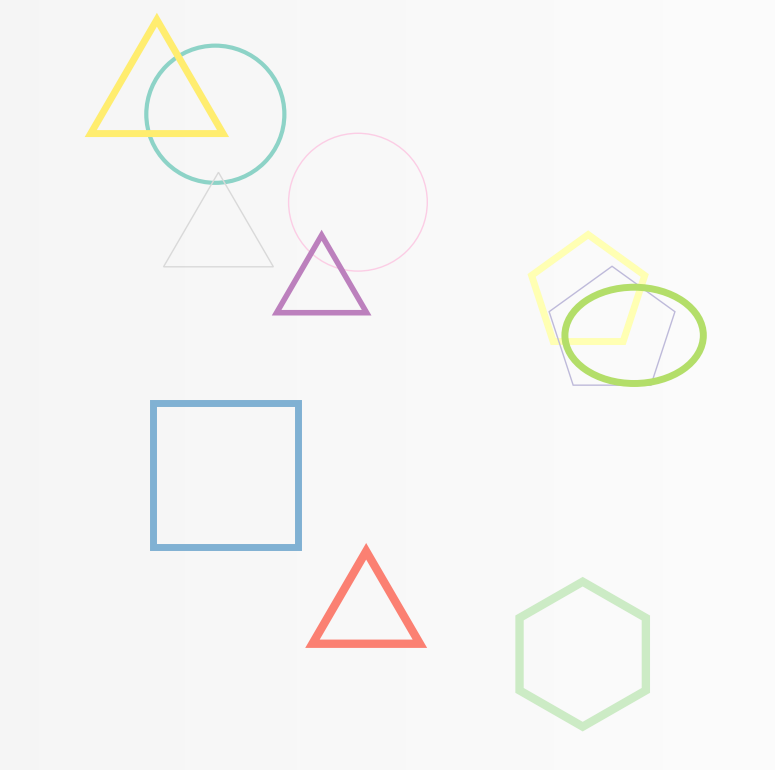[{"shape": "circle", "thickness": 1.5, "radius": 0.45, "center": [0.278, 0.852]}, {"shape": "pentagon", "thickness": 2.5, "radius": 0.38, "center": [0.759, 0.619]}, {"shape": "pentagon", "thickness": 0.5, "radius": 0.43, "center": [0.79, 0.569]}, {"shape": "triangle", "thickness": 3, "radius": 0.4, "center": [0.472, 0.204]}, {"shape": "square", "thickness": 2.5, "radius": 0.47, "center": [0.291, 0.384]}, {"shape": "oval", "thickness": 2.5, "radius": 0.45, "center": [0.818, 0.564]}, {"shape": "circle", "thickness": 0.5, "radius": 0.45, "center": [0.462, 0.737]}, {"shape": "triangle", "thickness": 0.5, "radius": 0.41, "center": [0.282, 0.694]}, {"shape": "triangle", "thickness": 2, "radius": 0.34, "center": [0.415, 0.627]}, {"shape": "hexagon", "thickness": 3, "radius": 0.47, "center": [0.752, 0.15]}, {"shape": "triangle", "thickness": 2.5, "radius": 0.49, "center": [0.202, 0.876]}]